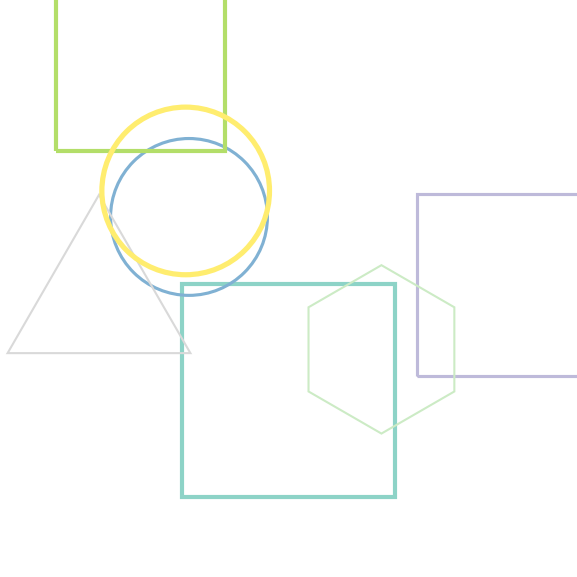[{"shape": "square", "thickness": 2, "radius": 0.92, "center": [0.5, 0.323]}, {"shape": "square", "thickness": 1.5, "radius": 0.78, "center": [0.879, 0.506]}, {"shape": "circle", "thickness": 1.5, "radius": 0.68, "center": [0.327, 0.623]}, {"shape": "square", "thickness": 2, "radius": 0.73, "center": [0.243, 0.885]}, {"shape": "triangle", "thickness": 1, "radius": 0.91, "center": [0.171, 0.479]}, {"shape": "hexagon", "thickness": 1, "radius": 0.73, "center": [0.66, 0.394]}, {"shape": "circle", "thickness": 2.5, "radius": 0.73, "center": [0.322, 0.669]}]